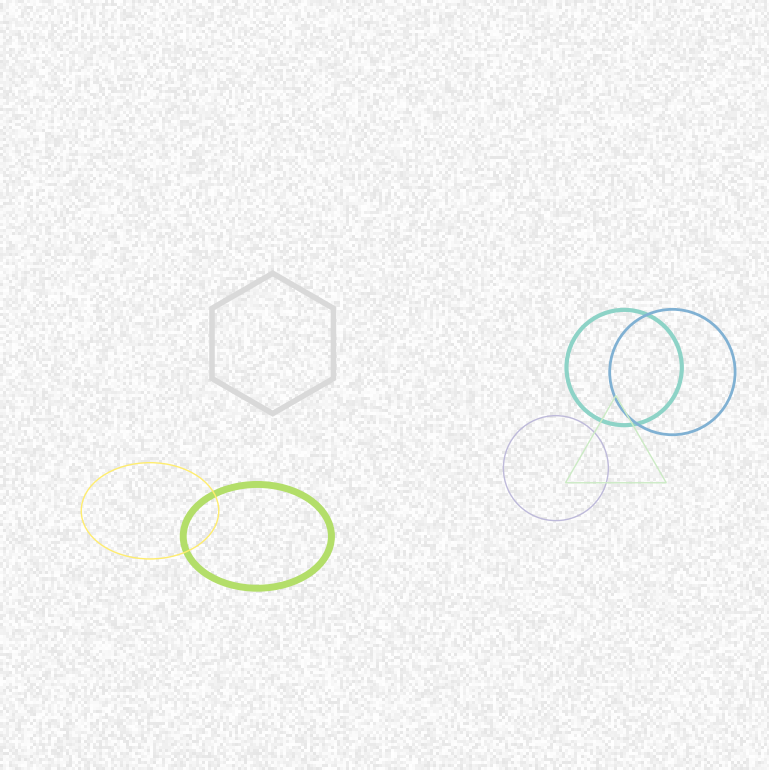[{"shape": "circle", "thickness": 1.5, "radius": 0.37, "center": [0.811, 0.523]}, {"shape": "circle", "thickness": 0.5, "radius": 0.34, "center": [0.722, 0.392]}, {"shape": "circle", "thickness": 1, "radius": 0.41, "center": [0.873, 0.517]}, {"shape": "oval", "thickness": 2.5, "radius": 0.48, "center": [0.334, 0.303]}, {"shape": "hexagon", "thickness": 2, "radius": 0.46, "center": [0.354, 0.554]}, {"shape": "triangle", "thickness": 0.5, "radius": 0.38, "center": [0.8, 0.411]}, {"shape": "oval", "thickness": 0.5, "radius": 0.45, "center": [0.195, 0.337]}]